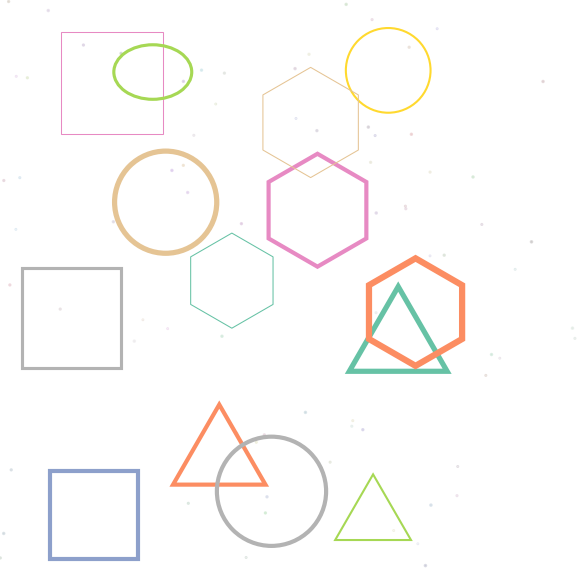[{"shape": "hexagon", "thickness": 0.5, "radius": 0.41, "center": [0.401, 0.513]}, {"shape": "triangle", "thickness": 2.5, "radius": 0.49, "center": [0.69, 0.405]}, {"shape": "hexagon", "thickness": 3, "radius": 0.47, "center": [0.72, 0.459]}, {"shape": "triangle", "thickness": 2, "radius": 0.46, "center": [0.38, 0.206]}, {"shape": "square", "thickness": 2, "radius": 0.38, "center": [0.162, 0.107]}, {"shape": "hexagon", "thickness": 2, "radius": 0.49, "center": [0.55, 0.635]}, {"shape": "square", "thickness": 0.5, "radius": 0.44, "center": [0.194, 0.855]}, {"shape": "triangle", "thickness": 1, "radius": 0.38, "center": [0.646, 0.102]}, {"shape": "oval", "thickness": 1.5, "radius": 0.34, "center": [0.265, 0.874]}, {"shape": "circle", "thickness": 1, "radius": 0.37, "center": [0.672, 0.877]}, {"shape": "hexagon", "thickness": 0.5, "radius": 0.48, "center": [0.538, 0.787]}, {"shape": "circle", "thickness": 2.5, "radius": 0.44, "center": [0.287, 0.649]}, {"shape": "square", "thickness": 1.5, "radius": 0.43, "center": [0.124, 0.449]}, {"shape": "circle", "thickness": 2, "radius": 0.47, "center": [0.47, 0.148]}]